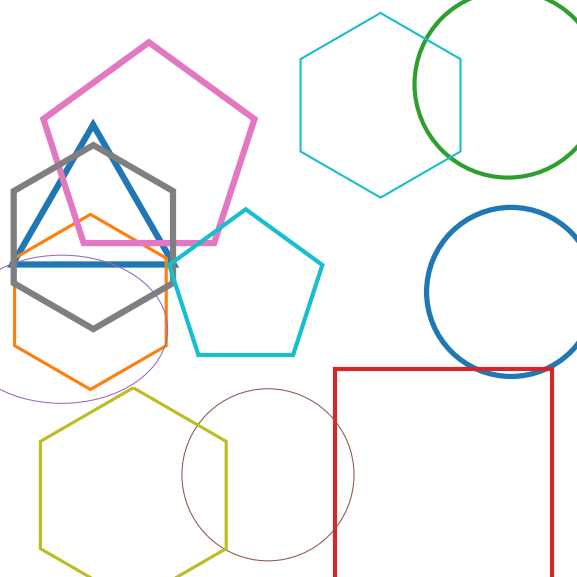[{"shape": "circle", "thickness": 2.5, "radius": 0.73, "center": [0.885, 0.494]}, {"shape": "triangle", "thickness": 3, "radius": 0.81, "center": [0.161, 0.622]}, {"shape": "hexagon", "thickness": 1.5, "radius": 0.76, "center": [0.157, 0.476]}, {"shape": "circle", "thickness": 2, "radius": 0.81, "center": [0.88, 0.853]}, {"shape": "square", "thickness": 2, "radius": 0.94, "center": [0.767, 0.172]}, {"shape": "oval", "thickness": 0.5, "radius": 0.92, "center": [0.107, 0.429]}, {"shape": "circle", "thickness": 0.5, "radius": 0.74, "center": [0.464, 0.177]}, {"shape": "pentagon", "thickness": 3, "radius": 0.96, "center": [0.258, 0.734]}, {"shape": "hexagon", "thickness": 3, "radius": 0.8, "center": [0.162, 0.589]}, {"shape": "hexagon", "thickness": 1.5, "radius": 0.93, "center": [0.231, 0.142]}, {"shape": "pentagon", "thickness": 2, "radius": 0.7, "center": [0.426, 0.497]}, {"shape": "hexagon", "thickness": 1, "radius": 0.8, "center": [0.659, 0.817]}]